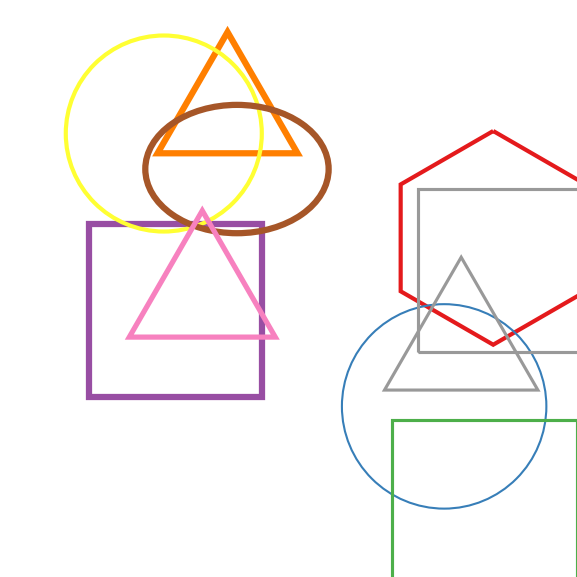[{"shape": "hexagon", "thickness": 2, "radius": 0.93, "center": [0.854, 0.587]}, {"shape": "circle", "thickness": 1, "radius": 0.89, "center": [0.769, 0.295]}, {"shape": "square", "thickness": 1.5, "radius": 0.8, "center": [0.839, 0.112]}, {"shape": "square", "thickness": 3, "radius": 0.75, "center": [0.304, 0.462]}, {"shape": "triangle", "thickness": 3, "radius": 0.7, "center": [0.394, 0.804]}, {"shape": "circle", "thickness": 2, "radius": 0.85, "center": [0.284, 0.768]}, {"shape": "oval", "thickness": 3, "radius": 0.79, "center": [0.41, 0.706]}, {"shape": "triangle", "thickness": 2.5, "radius": 0.73, "center": [0.35, 0.488]}, {"shape": "square", "thickness": 1.5, "radius": 0.71, "center": [0.865, 0.531]}, {"shape": "triangle", "thickness": 1.5, "radius": 0.77, "center": [0.799, 0.4]}]